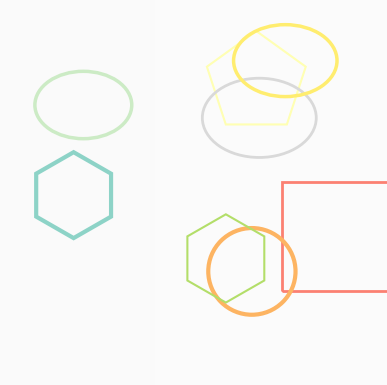[{"shape": "hexagon", "thickness": 3, "radius": 0.56, "center": [0.19, 0.493]}, {"shape": "pentagon", "thickness": 1.5, "radius": 0.67, "center": [0.662, 0.785]}, {"shape": "square", "thickness": 2, "radius": 0.7, "center": [0.869, 0.386]}, {"shape": "circle", "thickness": 3, "radius": 0.56, "center": [0.65, 0.295]}, {"shape": "hexagon", "thickness": 1.5, "radius": 0.57, "center": [0.583, 0.329]}, {"shape": "oval", "thickness": 2, "radius": 0.74, "center": [0.669, 0.694]}, {"shape": "oval", "thickness": 2.5, "radius": 0.63, "center": [0.215, 0.727]}, {"shape": "oval", "thickness": 2.5, "radius": 0.67, "center": [0.736, 0.843]}]